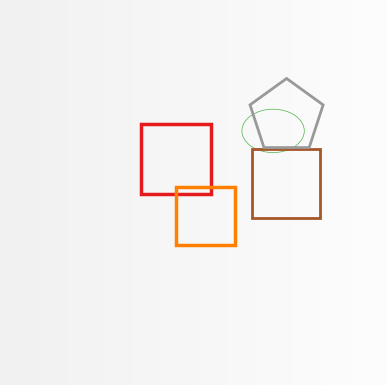[{"shape": "square", "thickness": 2.5, "radius": 0.45, "center": [0.454, 0.587]}, {"shape": "oval", "thickness": 0.5, "radius": 0.4, "center": [0.705, 0.66]}, {"shape": "square", "thickness": 2.5, "radius": 0.38, "center": [0.53, 0.439]}, {"shape": "square", "thickness": 2, "radius": 0.44, "center": [0.738, 0.523]}, {"shape": "pentagon", "thickness": 2, "radius": 0.5, "center": [0.74, 0.697]}]